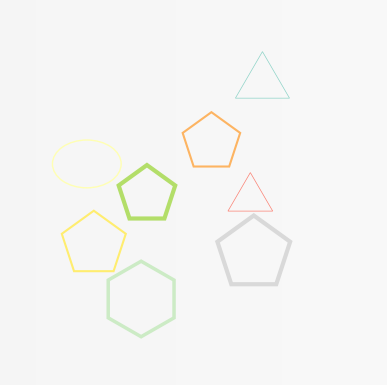[{"shape": "triangle", "thickness": 0.5, "radius": 0.4, "center": [0.677, 0.785]}, {"shape": "oval", "thickness": 1, "radius": 0.44, "center": [0.224, 0.574]}, {"shape": "triangle", "thickness": 0.5, "radius": 0.33, "center": [0.646, 0.485]}, {"shape": "pentagon", "thickness": 1.5, "radius": 0.39, "center": [0.546, 0.631]}, {"shape": "pentagon", "thickness": 3, "radius": 0.38, "center": [0.379, 0.495]}, {"shape": "pentagon", "thickness": 3, "radius": 0.49, "center": [0.655, 0.342]}, {"shape": "hexagon", "thickness": 2.5, "radius": 0.49, "center": [0.364, 0.223]}, {"shape": "pentagon", "thickness": 1.5, "radius": 0.43, "center": [0.242, 0.366]}]